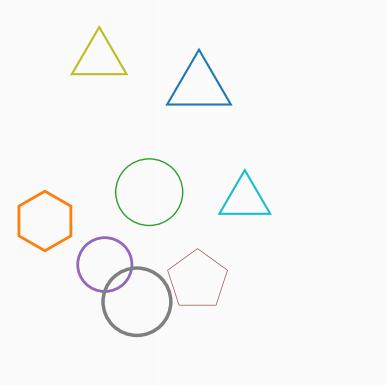[{"shape": "triangle", "thickness": 1.5, "radius": 0.47, "center": [0.514, 0.776]}, {"shape": "hexagon", "thickness": 2, "radius": 0.39, "center": [0.116, 0.426]}, {"shape": "circle", "thickness": 1, "radius": 0.43, "center": [0.385, 0.501]}, {"shape": "circle", "thickness": 2, "radius": 0.35, "center": [0.27, 0.313]}, {"shape": "pentagon", "thickness": 0.5, "radius": 0.41, "center": [0.51, 0.273]}, {"shape": "circle", "thickness": 2.5, "radius": 0.44, "center": [0.353, 0.216]}, {"shape": "triangle", "thickness": 1.5, "radius": 0.41, "center": [0.256, 0.848]}, {"shape": "triangle", "thickness": 1.5, "radius": 0.38, "center": [0.632, 0.483]}]